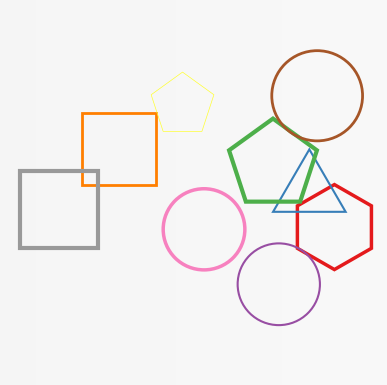[{"shape": "hexagon", "thickness": 2.5, "radius": 0.55, "center": [0.863, 0.41]}, {"shape": "triangle", "thickness": 1.5, "radius": 0.54, "center": [0.798, 0.504]}, {"shape": "pentagon", "thickness": 3, "radius": 0.6, "center": [0.704, 0.573]}, {"shape": "circle", "thickness": 1.5, "radius": 0.53, "center": [0.719, 0.262]}, {"shape": "square", "thickness": 2, "radius": 0.47, "center": [0.307, 0.613]}, {"shape": "pentagon", "thickness": 0.5, "radius": 0.43, "center": [0.471, 0.728]}, {"shape": "circle", "thickness": 2, "radius": 0.59, "center": [0.819, 0.751]}, {"shape": "circle", "thickness": 2.5, "radius": 0.53, "center": [0.527, 0.404]}, {"shape": "square", "thickness": 3, "radius": 0.5, "center": [0.153, 0.457]}]